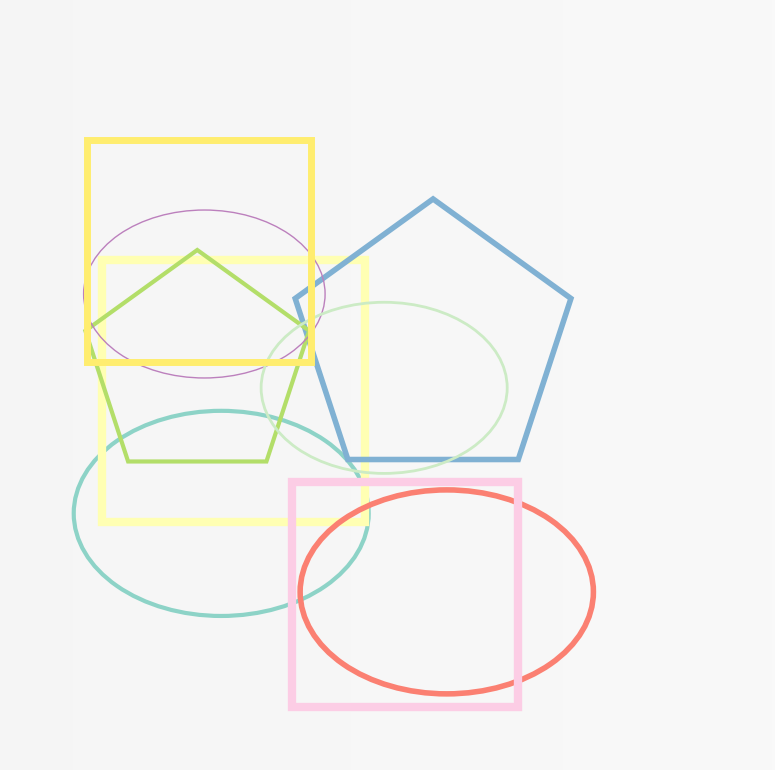[{"shape": "oval", "thickness": 1.5, "radius": 0.95, "center": [0.285, 0.333]}, {"shape": "square", "thickness": 3, "radius": 0.85, "center": [0.301, 0.492]}, {"shape": "oval", "thickness": 2, "radius": 0.95, "center": [0.576, 0.231]}, {"shape": "pentagon", "thickness": 2, "radius": 0.94, "center": [0.559, 0.555]}, {"shape": "pentagon", "thickness": 1.5, "radius": 0.76, "center": [0.255, 0.523]}, {"shape": "square", "thickness": 3, "radius": 0.73, "center": [0.523, 0.228]}, {"shape": "oval", "thickness": 0.5, "radius": 0.78, "center": [0.264, 0.618]}, {"shape": "oval", "thickness": 1, "radius": 0.79, "center": [0.496, 0.496]}, {"shape": "square", "thickness": 2.5, "radius": 0.72, "center": [0.257, 0.674]}]